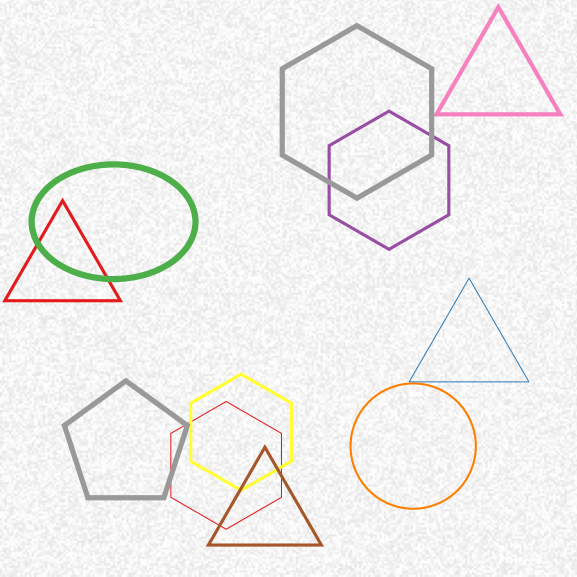[{"shape": "triangle", "thickness": 1.5, "radius": 0.58, "center": [0.108, 0.536]}, {"shape": "hexagon", "thickness": 0.5, "radius": 0.55, "center": [0.392, 0.193]}, {"shape": "triangle", "thickness": 0.5, "radius": 0.6, "center": [0.812, 0.398]}, {"shape": "oval", "thickness": 3, "radius": 0.71, "center": [0.197, 0.615]}, {"shape": "hexagon", "thickness": 1.5, "radius": 0.6, "center": [0.674, 0.687]}, {"shape": "circle", "thickness": 1, "radius": 0.54, "center": [0.716, 0.227]}, {"shape": "hexagon", "thickness": 1.5, "radius": 0.5, "center": [0.417, 0.251]}, {"shape": "triangle", "thickness": 1.5, "radius": 0.56, "center": [0.459, 0.112]}, {"shape": "triangle", "thickness": 2, "radius": 0.62, "center": [0.863, 0.863]}, {"shape": "hexagon", "thickness": 2.5, "radius": 0.75, "center": [0.618, 0.805]}, {"shape": "pentagon", "thickness": 2.5, "radius": 0.56, "center": [0.218, 0.228]}]